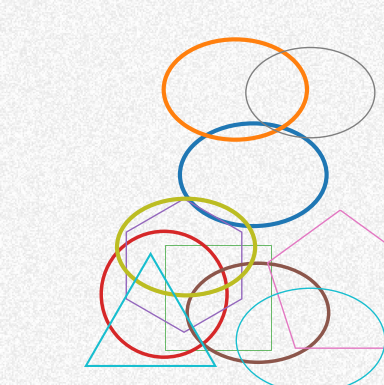[{"shape": "oval", "thickness": 3, "radius": 0.95, "center": [0.658, 0.546]}, {"shape": "oval", "thickness": 3, "radius": 0.93, "center": [0.611, 0.767]}, {"shape": "square", "thickness": 0.5, "radius": 0.68, "center": [0.566, 0.228]}, {"shape": "circle", "thickness": 2.5, "radius": 0.82, "center": [0.426, 0.236]}, {"shape": "hexagon", "thickness": 1, "radius": 0.87, "center": [0.478, 0.31]}, {"shape": "oval", "thickness": 2.5, "radius": 0.92, "center": [0.67, 0.188]}, {"shape": "pentagon", "thickness": 1, "radius": 0.99, "center": [0.884, 0.256]}, {"shape": "oval", "thickness": 1, "radius": 0.84, "center": [0.806, 0.759]}, {"shape": "oval", "thickness": 3, "radius": 0.9, "center": [0.483, 0.358]}, {"shape": "triangle", "thickness": 1.5, "radius": 0.97, "center": [0.391, 0.147]}, {"shape": "oval", "thickness": 1, "radius": 0.97, "center": [0.807, 0.116]}]